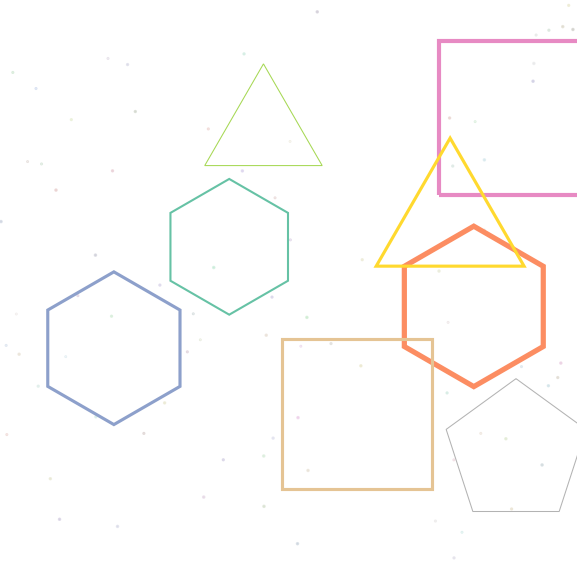[{"shape": "hexagon", "thickness": 1, "radius": 0.59, "center": [0.397, 0.572]}, {"shape": "hexagon", "thickness": 2.5, "radius": 0.69, "center": [0.82, 0.469]}, {"shape": "hexagon", "thickness": 1.5, "radius": 0.66, "center": [0.197, 0.396]}, {"shape": "square", "thickness": 2, "radius": 0.67, "center": [0.893, 0.795]}, {"shape": "triangle", "thickness": 0.5, "radius": 0.59, "center": [0.456, 0.771]}, {"shape": "triangle", "thickness": 1.5, "radius": 0.74, "center": [0.779, 0.612]}, {"shape": "square", "thickness": 1.5, "radius": 0.65, "center": [0.618, 0.282]}, {"shape": "pentagon", "thickness": 0.5, "radius": 0.64, "center": [0.894, 0.216]}]